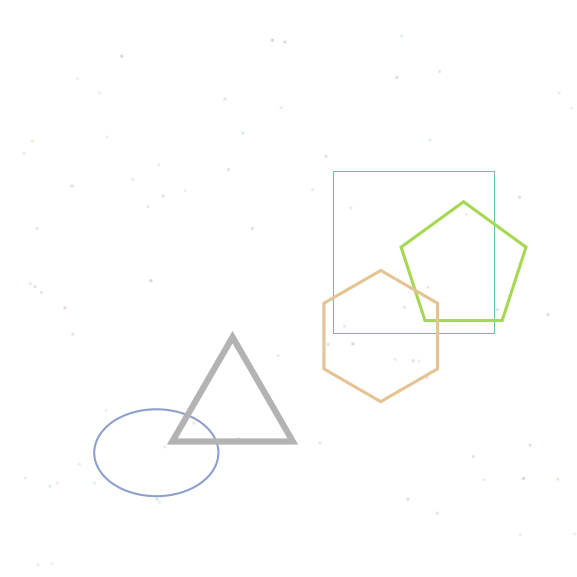[{"shape": "square", "thickness": 0.5, "radius": 0.7, "center": [0.716, 0.563]}, {"shape": "oval", "thickness": 1, "radius": 0.54, "center": [0.271, 0.215]}, {"shape": "pentagon", "thickness": 1.5, "radius": 0.57, "center": [0.803, 0.536]}, {"shape": "hexagon", "thickness": 1.5, "radius": 0.57, "center": [0.659, 0.417]}, {"shape": "triangle", "thickness": 3, "radius": 0.6, "center": [0.403, 0.295]}]